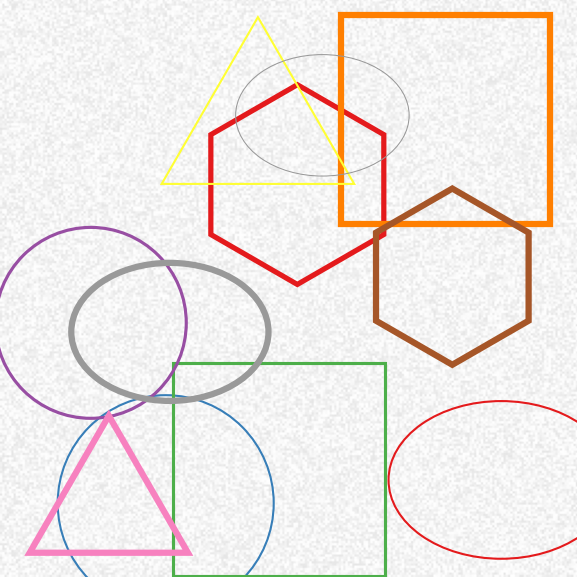[{"shape": "oval", "thickness": 1, "radius": 0.98, "center": [0.868, 0.168]}, {"shape": "hexagon", "thickness": 2.5, "radius": 0.86, "center": [0.515, 0.68]}, {"shape": "circle", "thickness": 1, "radius": 0.94, "center": [0.287, 0.128]}, {"shape": "square", "thickness": 1.5, "radius": 0.92, "center": [0.483, 0.187]}, {"shape": "circle", "thickness": 1.5, "radius": 0.83, "center": [0.157, 0.44]}, {"shape": "square", "thickness": 3, "radius": 0.91, "center": [0.771, 0.793]}, {"shape": "triangle", "thickness": 1, "radius": 0.96, "center": [0.447, 0.777]}, {"shape": "hexagon", "thickness": 3, "radius": 0.76, "center": [0.783, 0.52]}, {"shape": "triangle", "thickness": 3, "radius": 0.79, "center": [0.188, 0.121]}, {"shape": "oval", "thickness": 0.5, "radius": 0.75, "center": [0.558, 0.799]}, {"shape": "oval", "thickness": 3, "radius": 0.85, "center": [0.294, 0.424]}]